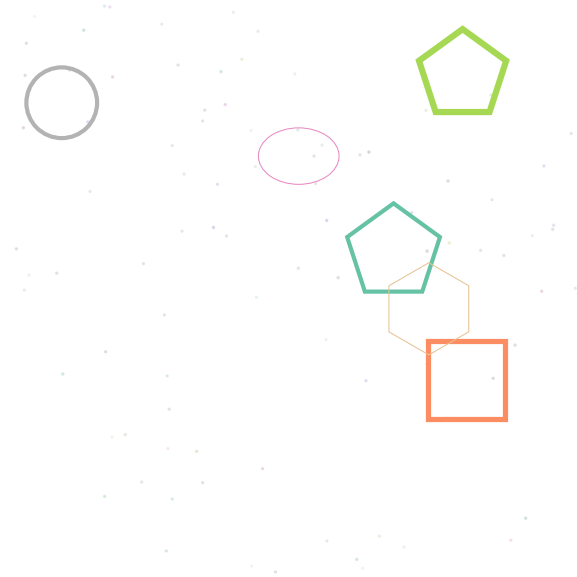[{"shape": "pentagon", "thickness": 2, "radius": 0.42, "center": [0.681, 0.563]}, {"shape": "square", "thickness": 2.5, "radius": 0.34, "center": [0.807, 0.341]}, {"shape": "oval", "thickness": 0.5, "radius": 0.35, "center": [0.517, 0.729]}, {"shape": "pentagon", "thickness": 3, "radius": 0.4, "center": [0.801, 0.869]}, {"shape": "hexagon", "thickness": 0.5, "radius": 0.4, "center": [0.743, 0.464]}, {"shape": "circle", "thickness": 2, "radius": 0.31, "center": [0.107, 0.821]}]